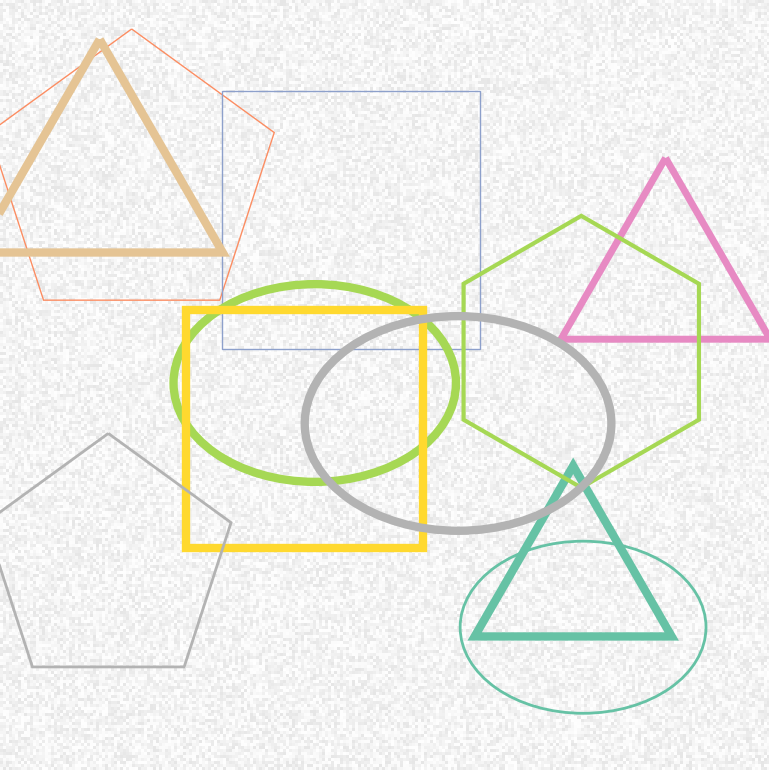[{"shape": "triangle", "thickness": 3, "radius": 0.74, "center": [0.744, 0.247]}, {"shape": "oval", "thickness": 1, "radius": 0.8, "center": [0.757, 0.185]}, {"shape": "pentagon", "thickness": 0.5, "radius": 0.97, "center": [0.171, 0.768]}, {"shape": "square", "thickness": 0.5, "radius": 0.84, "center": [0.455, 0.714]}, {"shape": "triangle", "thickness": 2.5, "radius": 0.78, "center": [0.864, 0.638]}, {"shape": "oval", "thickness": 3, "radius": 0.92, "center": [0.409, 0.503]}, {"shape": "hexagon", "thickness": 1.5, "radius": 0.88, "center": [0.755, 0.543]}, {"shape": "square", "thickness": 3, "radius": 0.77, "center": [0.395, 0.443]}, {"shape": "triangle", "thickness": 3, "radius": 0.92, "center": [0.129, 0.764]}, {"shape": "pentagon", "thickness": 1, "radius": 0.84, "center": [0.141, 0.269]}, {"shape": "oval", "thickness": 3, "radius": 1.0, "center": [0.595, 0.45]}]